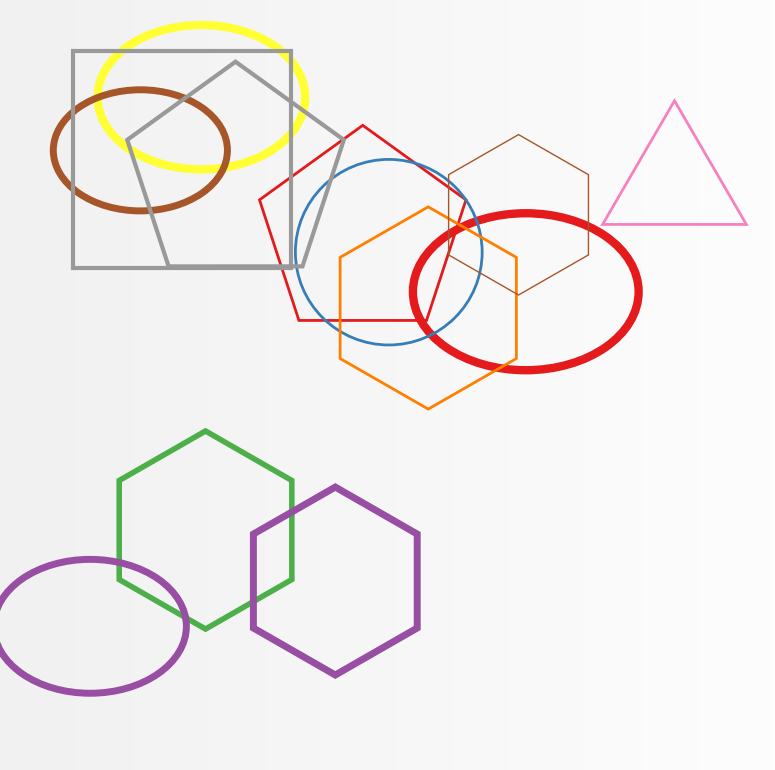[{"shape": "oval", "thickness": 3, "radius": 0.73, "center": [0.678, 0.621]}, {"shape": "pentagon", "thickness": 1, "radius": 0.7, "center": [0.468, 0.697]}, {"shape": "circle", "thickness": 1, "radius": 0.6, "center": [0.502, 0.672]}, {"shape": "hexagon", "thickness": 2, "radius": 0.64, "center": [0.265, 0.312]}, {"shape": "oval", "thickness": 2.5, "radius": 0.62, "center": [0.116, 0.187]}, {"shape": "hexagon", "thickness": 2.5, "radius": 0.61, "center": [0.433, 0.245]}, {"shape": "hexagon", "thickness": 1, "radius": 0.66, "center": [0.553, 0.6]}, {"shape": "oval", "thickness": 3, "radius": 0.67, "center": [0.26, 0.874]}, {"shape": "oval", "thickness": 2.5, "radius": 0.56, "center": [0.181, 0.805]}, {"shape": "hexagon", "thickness": 0.5, "radius": 0.52, "center": [0.669, 0.721]}, {"shape": "triangle", "thickness": 1, "radius": 0.54, "center": [0.87, 0.762]}, {"shape": "pentagon", "thickness": 1.5, "radius": 0.73, "center": [0.304, 0.773]}, {"shape": "square", "thickness": 1.5, "radius": 0.7, "center": [0.235, 0.793]}]